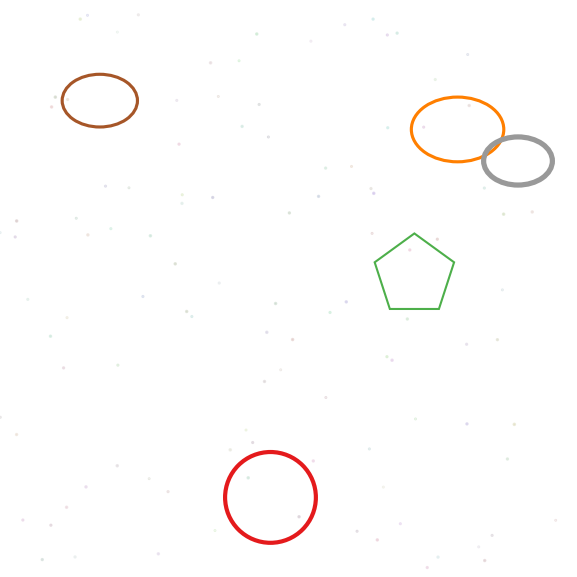[{"shape": "circle", "thickness": 2, "radius": 0.39, "center": [0.468, 0.138]}, {"shape": "pentagon", "thickness": 1, "radius": 0.36, "center": [0.718, 0.523]}, {"shape": "oval", "thickness": 1.5, "radius": 0.4, "center": [0.792, 0.775]}, {"shape": "oval", "thickness": 1.5, "radius": 0.33, "center": [0.173, 0.825]}, {"shape": "oval", "thickness": 2.5, "radius": 0.3, "center": [0.897, 0.72]}]